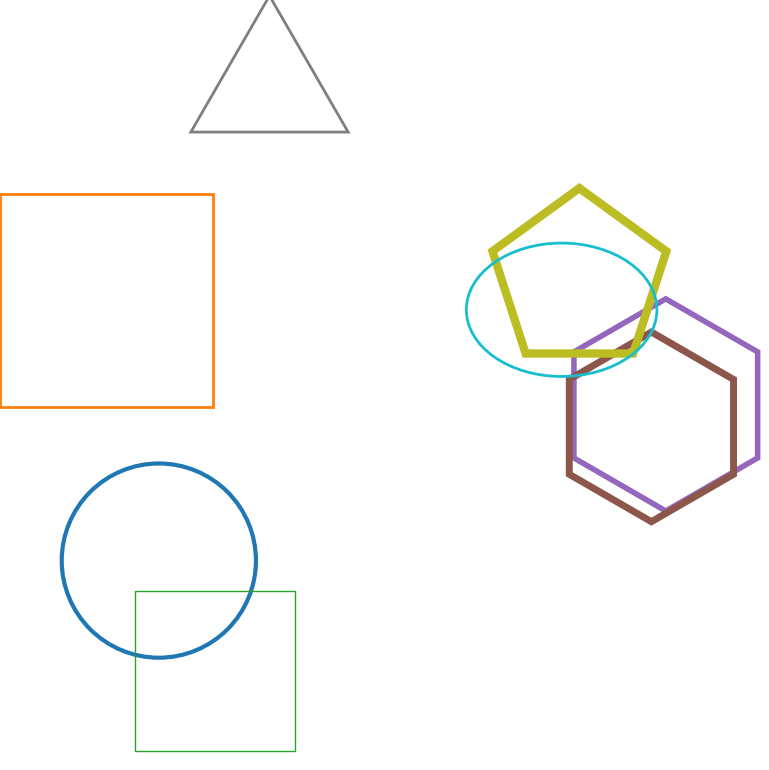[{"shape": "circle", "thickness": 1.5, "radius": 0.63, "center": [0.206, 0.272]}, {"shape": "square", "thickness": 1, "radius": 0.69, "center": [0.138, 0.61]}, {"shape": "square", "thickness": 0.5, "radius": 0.52, "center": [0.28, 0.129]}, {"shape": "hexagon", "thickness": 2, "radius": 0.69, "center": [0.865, 0.474]}, {"shape": "hexagon", "thickness": 2.5, "radius": 0.62, "center": [0.846, 0.446]}, {"shape": "triangle", "thickness": 1, "radius": 0.59, "center": [0.35, 0.887]}, {"shape": "pentagon", "thickness": 3, "radius": 0.59, "center": [0.752, 0.637]}, {"shape": "oval", "thickness": 1, "radius": 0.62, "center": [0.729, 0.598]}]